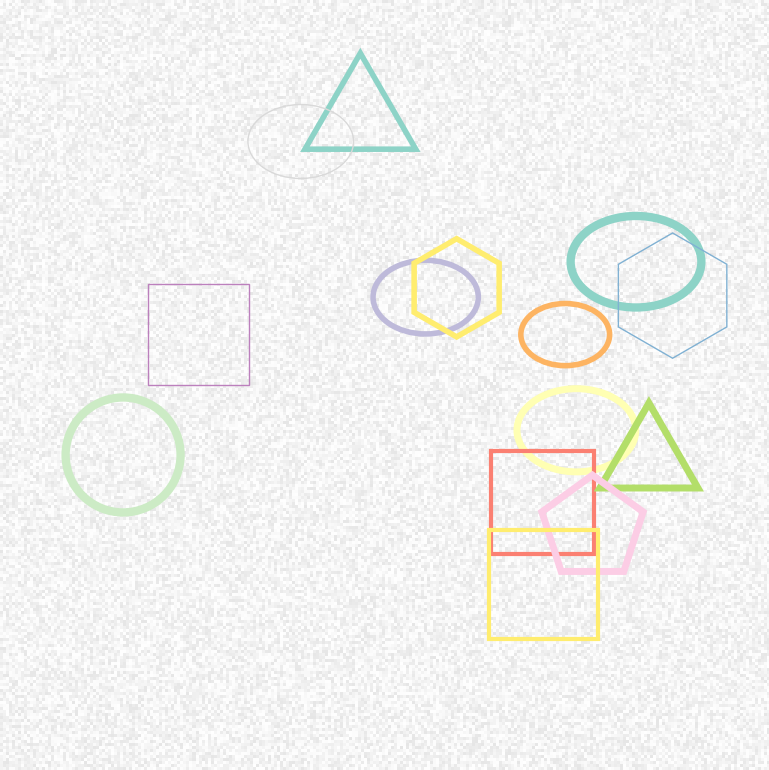[{"shape": "oval", "thickness": 3, "radius": 0.42, "center": [0.826, 0.66]}, {"shape": "triangle", "thickness": 2, "radius": 0.42, "center": [0.468, 0.848]}, {"shape": "oval", "thickness": 2.5, "radius": 0.39, "center": [0.749, 0.441]}, {"shape": "oval", "thickness": 2, "radius": 0.34, "center": [0.553, 0.614]}, {"shape": "square", "thickness": 1.5, "radius": 0.33, "center": [0.704, 0.348]}, {"shape": "hexagon", "thickness": 0.5, "radius": 0.41, "center": [0.874, 0.616]}, {"shape": "oval", "thickness": 2, "radius": 0.29, "center": [0.734, 0.565]}, {"shape": "triangle", "thickness": 2.5, "radius": 0.37, "center": [0.843, 0.403]}, {"shape": "pentagon", "thickness": 2.5, "radius": 0.35, "center": [0.769, 0.314]}, {"shape": "oval", "thickness": 0.5, "radius": 0.34, "center": [0.391, 0.816]}, {"shape": "square", "thickness": 0.5, "radius": 0.33, "center": [0.258, 0.566]}, {"shape": "circle", "thickness": 3, "radius": 0.37, "center": [0.16, 0.409]}, {"shape": "hexagon", "thickness": 2, "radius": 0.32, "center": [0.593, 0.626]}, {"shape": "square", "thickness": 1.5, "radius": 0.36, "center": [0.706, 0.241]}]